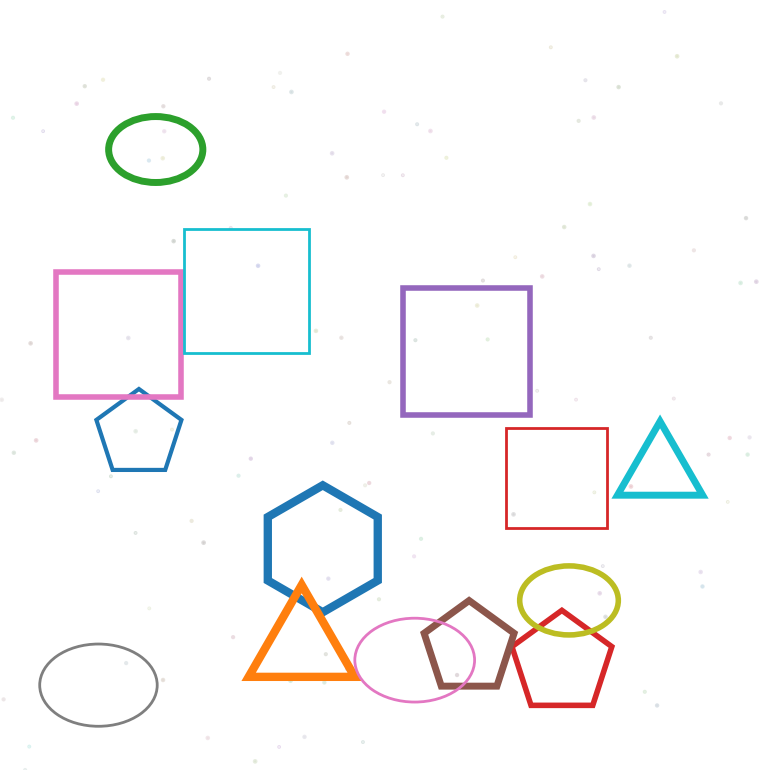[{"shape": "hexagon", "thickness": 3, "radius": 0.41, "center": [0.419, 0.287]}, {"shape": "pentagon", "thickness": 1.5, "radius": 0.29, "center": [0.18, 0.437]}, {"shape": "triangle", "thickness": 3, "radius": 0.4, "center": [0.392, 0.161]}, {"shape": "oval", "thickness": 2.5, "radius": 0.31, "center": [0.202, 0.806]}, {"shape": "pentagon", "thickness": 2, "radius": 0.34, "center": [0.73, 0.139]}, {"shape": "square", "thickness": 1, "radius": 0.33, "center": [0.723, 0.38]}, {"shape": "square", "thickness": 2, "radius": 0.41, "center": [0.606, 0.543]}, {"shape": "pentagon", "thickness": 2.5, "radius": 0.31, "center": [0.609, 0.159]}, {"shape": "square", "thickness": 2, "radius": 0.4, "center": [0.154, 0.566]}, {"shape": "oval", "thickness": 1, "radius": 0.39, "center": [0.539, 0.143]}, {"shape": "oval", "thickness": 1, "radius": 0.38, "center": [0.128, 0.11]}, {"shape": "oval", "thickness": 2, "radius": 0.32, "center": [0.739, 0.22]}, {"shape": "square", "thickness": 1, "radius": 0.4, "center": [0.32, 0.622]}, {"shape": "triangle", "thickness": 2.5, "radius": 0.32, "center": [0.857, 0.389]}]